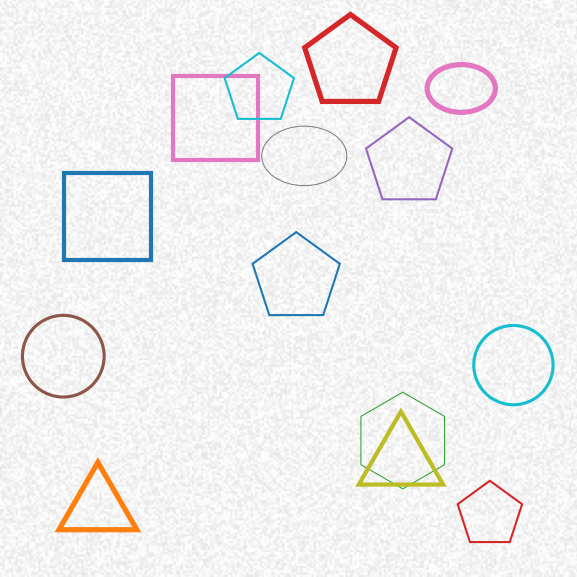[{"shape": "pentagon", "thickness": 1, "radius": 0.4, "center": [0.513, 0.518]}, {"shape": "square", "thickness": 2, "radius": 0.38, "center": [0.186, 0.625]}, {"shape": "triangle", "thickness": 2.5, "radius": 0.39, "center": [0.17, 0.121]}, {"shape": "hexagon", "thickness": 0.5, "radius": 0.42, "center": [0.697, 0.236]}, {"shape": "pentagon", "thickness": 1, "radius": 0.29, "center": [0.848, 0.108]}, {"shape": "pentagon", "thickness": 2.5, "radius": 0.42, "center": [0.607, 0.891]}, {"shape": "pentagon", "thickness": 1, "radius": 0.39, "center": [0.709, 0.718]}, {"shape": "circle", "thickness": 1.5, "radius": 0.35, "center": [0.11, 0.382]}, {"shape": "oval", "thickness": 2.5, "radius": 0.3, "center": [0.799, 0.846]}, {"shape": "square", "thickness": 2, "radius": 0.37, "center": [0.373, 0.795]}, {"shape": "oval", "thickness": 0.5, "radius": 0.37, "center": [0.527, 0.729]}, {"shape": "triangle", "thickness": 2, "radius": 0.42, "center": [0.694, 0.202]}, {"shape": "circle", "thickness": 1.5, "radius": 0.34, "center": [0.889, 0.367]}, {"shape": "pentagon", "thickness": 1, "radius": 0.32, "center": [0.449, 0.844]}]